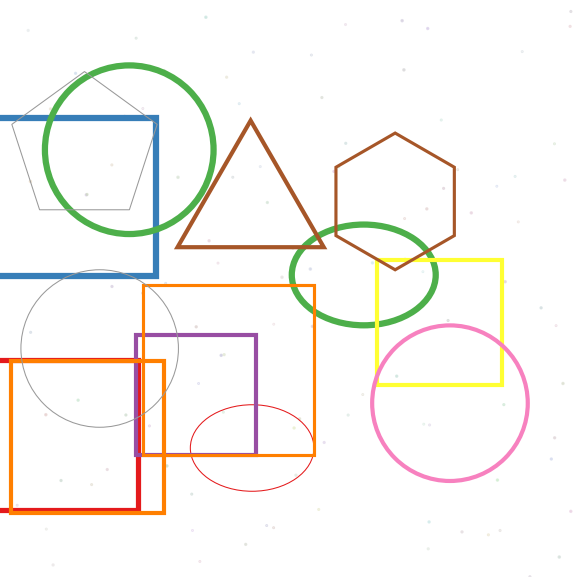[{"shape": "square", "thickness": 2.5, "radius": 0.65, "center": [0.109, 0.246]}, {"shape": "oval", "thickness": 0.5, "radius": 0.54, "center": [0.437, 0.223]}, {"shape": "square", "thickness": 3, "radius": 0.68, "center": [0.133, 0.658]}, {"shape": "circle", "thickness": 3, "radius": 0.73, "center": [0.224, 0.74]}, {"shape": "oval", "thickness": 3, "radius": 0.62, "center": [0.63, 0.523]}, {"shape": "square", "thickness": 2, "radius": 0.52, "center": [0.339, 0.315]}, {"shape": "square", "thickness": 2, "radius": 0.66, "center": [0.151, 0.242]}, {"shape": "square", "thickness": 1.5, "radius": 0.74, "center": [0.396, 0.358]}, {"shape": "square", "thickness": 2, "radius": 0.54, "center": [0.761, 0.441]}, {"shape": "hexagon", "thickness": 1.5, "radius": 0.59, "center": [0.684, 0.65]}, {"shape": "triangle", "thickness": 2, "radius": 0.73, "center": [0.434, 0.644]}, {"shape": "circle", "thickness": 2, "radius": 0.67, "center": [0.779, 0.301]}, {"shape": "pentagon", "thickness": 0.5, "radius": 0.66, "center": [0.146, 0.743]}, {"shape": "circle", "thickness": 0.5, "radius": 0.68, "center": [0.173, 0.396]}]